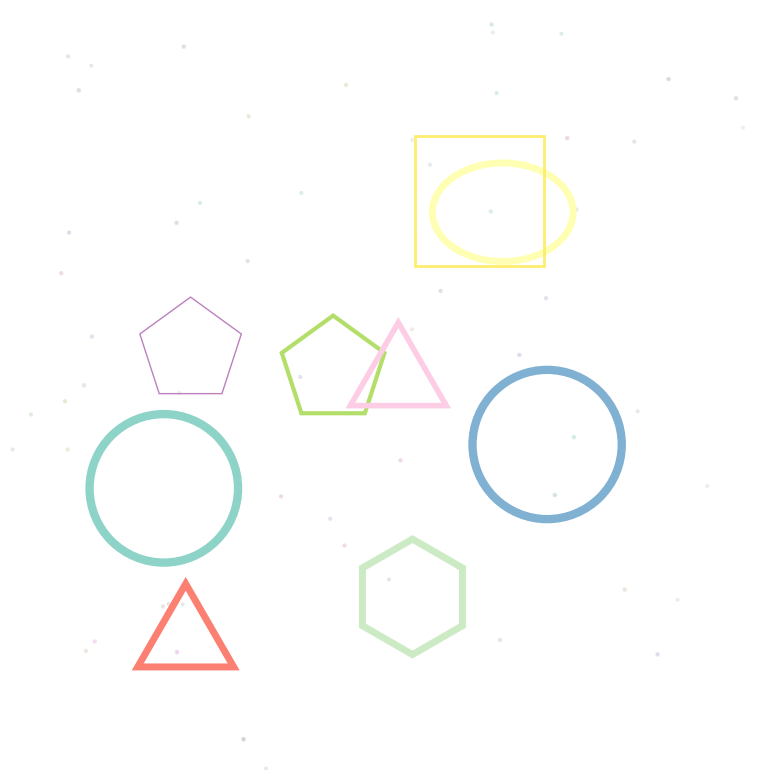[{"shape": "circle", "thickness": 3, "radius": 0.48, "center": [0.213, 0.366]}, {"shape": "oval", "thickness": 2.5, "radius": 0.46, "center": [0.653, 0.724]}, {"shape": "triangle", "thickness": 2.5, "radius": 0.36, "center": [0.241, 0.17]}, {"shape": "circle", "thickness": 3, "radius": 0.48, "center": [0.711, 0.423]}, {"shape": "pentagon", "thickness": 1.5, "radius": 0.35, "center": [0.433, 0.52]}, {"shape": "triangle", "thickness": 2, "radius": 0.36, "center": [0.517, 0.509]}, {"shape": "pentagon", "thickness": 0.5, "radius": 0.35, "center": [0.248, 0.545]}, {"shape": "hexagon", "thickness": 2.5, "radius": 0.37, "center": [0.536, 0.225]}, {"shape": "square", "thickness": 1, "radius": 0.42, "center": [0.623, 0.739]}]